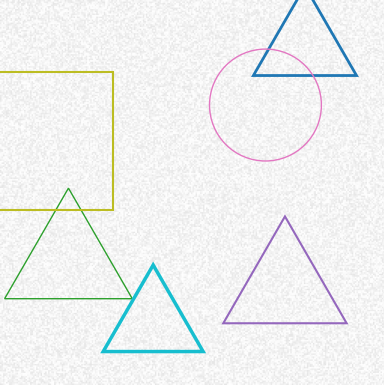[{"shape": "triangle", "thickness": 2, "radius": 0.77, "center": [0.792, 0.881]}, {"shape": "triangle", "thickness": 1, "radius": 0.96, "center": [0.178, 0.32]}, {"shape": "triangle", "thickness": 1.5, "radius": 0.93, "center": [0.74, 0.253]}, {"shape": "circle", "thickness": 1, "radius": 0.73, "center": [0.689, 0.727]}, {"shape": "square", "thickness": 1.5, "radius": 0.9, "center": [0.115, 0.635]}, {"shape": "triangle", "thickness": 2.5, "radius": 0.75, "center": [0.398, 0.162]}]